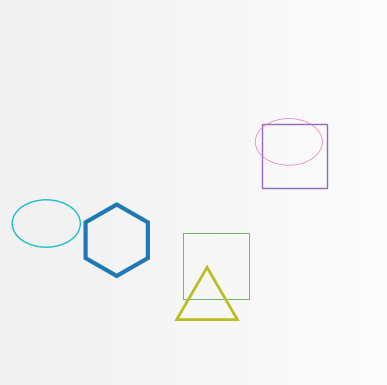[{"shape": "hexagon", "thickness": 3, "radius": 0.46, "center": [0.301, 0.376]}, {"shape": "square", "thickness": 0.5, "radius": 0.43, "center": [0.557, 0.309]}, {"shape": "square", "thickness": 1, "radius": 0.41, "center": [0.76, 0.596]}, {"shape": "oval", "thickness": 0.5, "radius": 0.43, "center": [0.745, 0.632]}, {"shape": "triangle", "thickness": 2, "radius": 0.45, "center": [0.534, 0.215]}, {"shape": "oval", "thickness": 1, "radius": 0.44, "center": [0.119, 0.419]}]